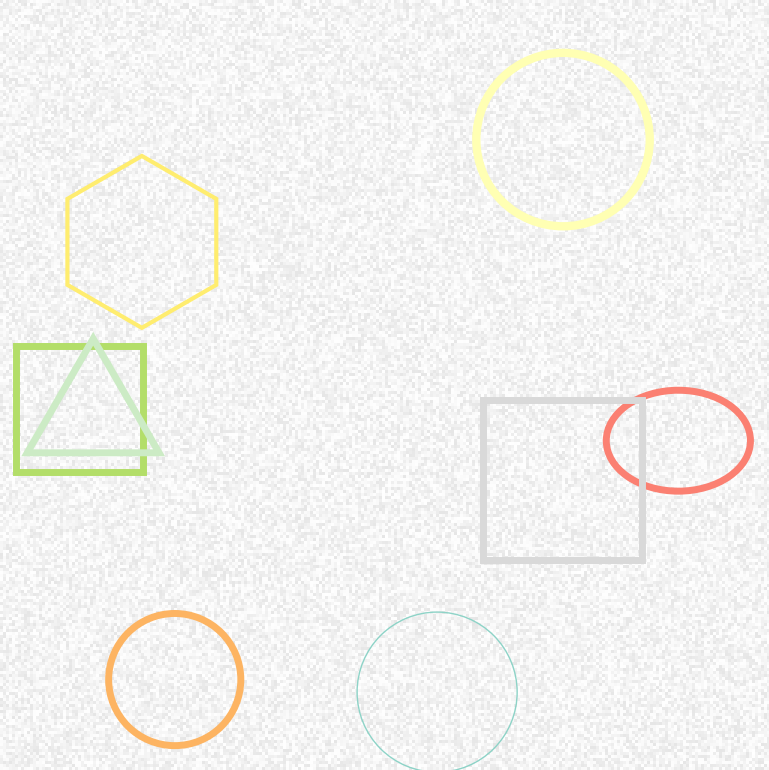[{"shape": "circle", "thickness": 0.5, "radius": 0.52, "center": [0.568, 0.101]}, {"shape": "circle", "thickness": 3, "radius": 0.56, "center": [0.731, 0.819]}, {"shape": "oval", "thickness": 2.5, "radius": 0.47, "center": [0.881, 0.428]}, {"shape": "circle", "thickness": 2.5, "radius": 0.43, "center": [0.227, 0.117]}, {"shape": "square", "thickness": 2.5, "radius": 0.41, "center": [0.103, 0.469]}, {"shape": "square", "thickness": 2.5, "radius": 0.52, "center": [0.731, 0.377]}, {"shape": "triangle", "thickness": 2.5, "radius": 0.49, "center": [0.121, 0.461]}, {"shape": "hexagon", "thickness": 1.5, "radius": 0.56, "center": [0.184, 0.686]}]